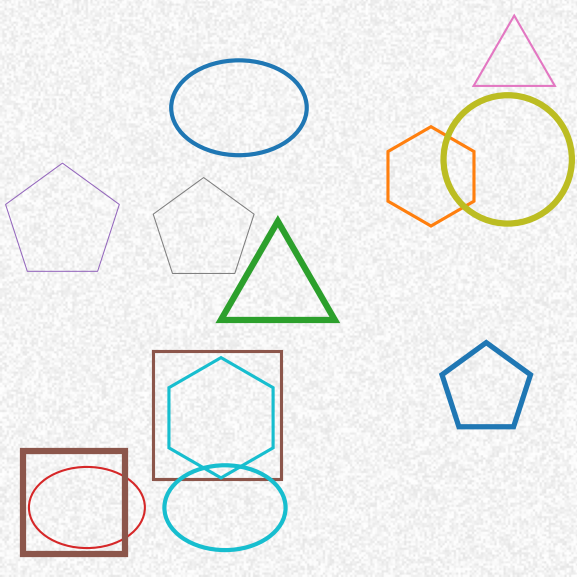[{"shape": "oval", "thickness": 2, "radius": 0.59, "center": [0.414, 0.813]}, {"shape": "pentagon", "thickness": 2.5, "radius": 0.4, "center": [0.842, 0.325]}, {"shape": "hexagon", "thickness": 1.5, "radius": 0.43, "center": [0.746, 0.694]}, {"shape": "triangle", "thickness": 3, "radius": 0.57, "center": [0.481, 0.502]}, {"shape": "oval", "thickness": 1, "radius": 0.5, "center": [0.15, 0.12]}, {"shape": "pentagon", "thickness": 0.5, "radius": 0.52, "center": [0.108, 0.613]}, {"shape": "square", "thickness": 1.5, "radius": 0.55, "center": [0.376, 0.281]}, {"shape": "square", "thickness": 3, "radius": 0.44, "center": [0.128, 0.129]}, {"shape": "triangle", "thickness": 1, "radius": 0.41, "center": [0.89, 0.891]}, {"shape": "pentagon", "thickness": 0.5, "radius": 0.46, "center": [0.353, 0.6]}, {"shape": "circle", "thickness": 3, "radius": 0.56, "center": [0.879, 0.723]}, {"shape": "hexagon", "thickness": 1.5, "radius": 0.52, "center": [0.383, 0.276]}, {"shape": "oval", "thickness": 2, "radius": 0.52, "center": [0.39, 0.12]}]